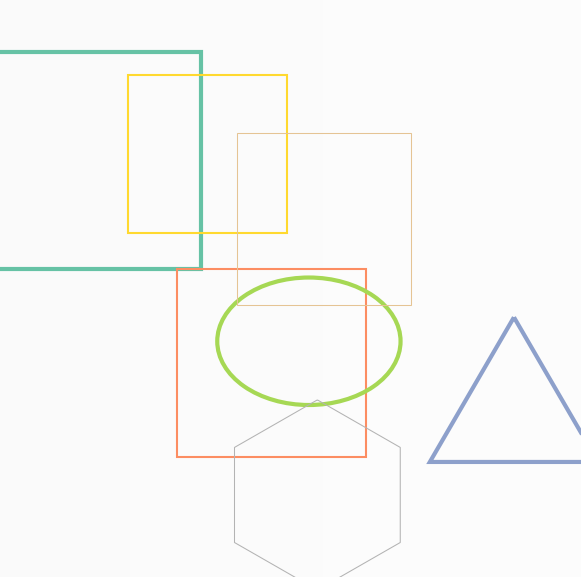[{"shape": "square", "thickness": 2, "radius": 0.94, "center": [0.158, 0.722]}, {"shape": "square", "thickness": 1, "radius": 0.81, "center": [0.467, 0.37]}, {"shape": "triangle", "thickness": 2, "radius": 0.84, "center": [0.884, 0.283]}, {"shape": "oval", "thickness": 2, "radius": 0.79, "center": [0.531, 0.408]}, {"shape": "square", "thickness": 1, "radius": 0.68, "center": [0.357, 0.732]}, {"shape": "square", "thickness": 0.5, "radius": 0.74, "center": [0.557, 0.62]}, {"shape": "hexagon", "thickness": 0.5, "radius": 0.82, "center": [0.546, 0.142]}]